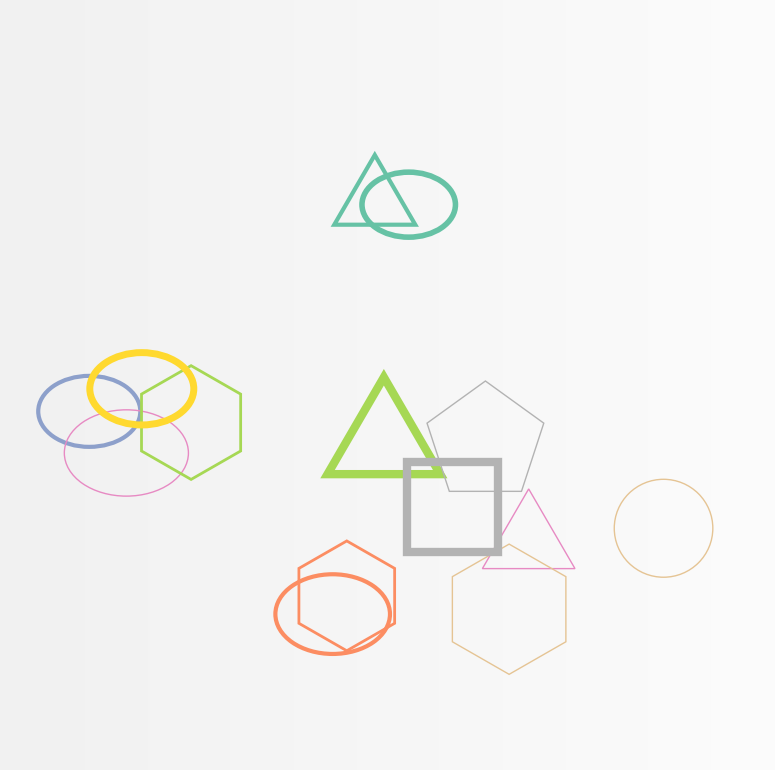[{"shape": "triangle", "thickness": 1.5, "radius": 0.3, "center": [0.484, 0.738]}, {"shape": "oval", "thickness": 2, "radius": 0.3, "center": [0.527, 0.734]}, {"shape": "hexagon", "thickness": 1, "radius": 0.36, "center": [0.447, 0.226]}, {"shape": "oval", "thickness": 1.5, "radius": 0.37, "center": [0.429, 0.202]}, {"shape": "oval", "thickness": 1.5, "radius": 0.33, "center": [0.115, 0.466]}, {"shape": "oval", "thickness": 0.5, "radius": 0.4, "center": [0.163, 0.412]}, {"shape": "triangle", "thickness": 0.5, "radius": 0.34, "center": [0.682, 0.296]}, {"shape": "hexagon", "thickness": 1, "radius": 0.37, "center": [0.247, 0.451]}, {"shape": "triangle", "thickness": 3, "radius": 0.42, "center": [0.495, 0.426]}, {"shape": "oval", "thickness": 2.5, "radius": 0.34, "center": [0.183, 0.495]}, {"shape": "circle", "thickness": 0.5, "radius": 0.32, "center": [0.856, 0.314]}, {"shape": "hexagon", "thickness": 0.5, "radius": 0.42, "center": [0.657, 0.209]}, {"shape": "square", "thickness": 3, "radius": 0.29, "center": [0.584, 0.341]}, {"shape": "pentagon", "thickness": 0.5, "radius": 0.4, "center": [0.626, 0.426]}]